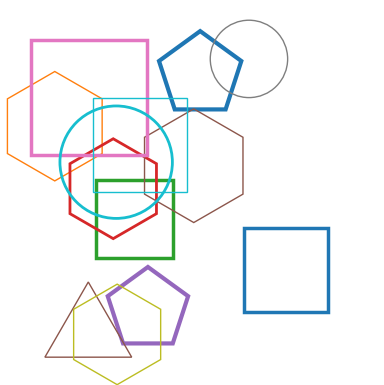[{"shape": "square", "thickness": 2.5, "radius": 0.55, "center": [0.742, 0.298]}, {"shape": "pentagon", "thickness": 3, "radius": 0.56, "center": [0.52, 0.807]}, {"shape": "hexagon", "thickness": 1, "radius": 0.71, "center": [0.142, 0.672]}, {"shape": "square", "thickness": 2.5, "radius": 0.5, "center": [0.35, 0.431]}, {"shape": "hexagon", "thickness": 2, "radius": 0.65, "center": [0.294, 0.51]}, {"shape": "pentagon", "thickness": 3, "radius": 0.55, "center": [0.384, 0.197]}, {"shape": "hexagon", "thickness": 1, "radius": 0.74, "center": [0.503, 0.57]}, {"shape": "triangle", "thickness": 1, "radius": 0.65, "center": [0.229, 0.137]}, {"shape": "square", "thickness": 2.5, "radius": 0.75, "center": [0.231, 0.747]}, {"shape": "circle", "thickness": 1, "radius": 0.5, "center": [0.647, 0.847]}, {"shape": "hexagon", "thickness": 1, "radius": 0.65, "center": [0.304, 0.131]}, {"shape": "circle", "thickness": 2, "radius": 0.73, "center": [0.302, 0.579]}, {"shape": "square", "thickness": 1, "radius": 0.61, "center": [0.363, 0.623]}]